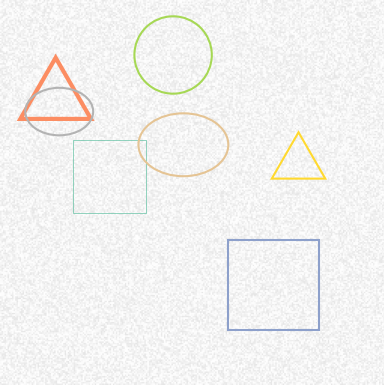[{"shape": "square", "thickness": 0.5, "radius": 0.48, "center": [0.283, 0.542]}, {"shape": "triangle", "thickness": 3, "radius": 0.53, "center": [0.145, 0.744]}, {"shape": "square", "thickness": 1.5, "radius": 0.59, "center": [0.71, 0.259]}, {"shape": "circle", "thickness": 1.5, "radius": 0.5, "center": [0.45, 0.857]}, {"shape": "triangle", "thickness": 1.5, "radius": 0.4, "center": [0.775, 0.576]}, {"shape": "oval", "thickness": 1.5, "radius": 0.58, "center": [0.476, 0.624]}, {"shape": "oval", "thickness": 1.5, "radius": 0.44, "center": [0.154, 0.71]}]